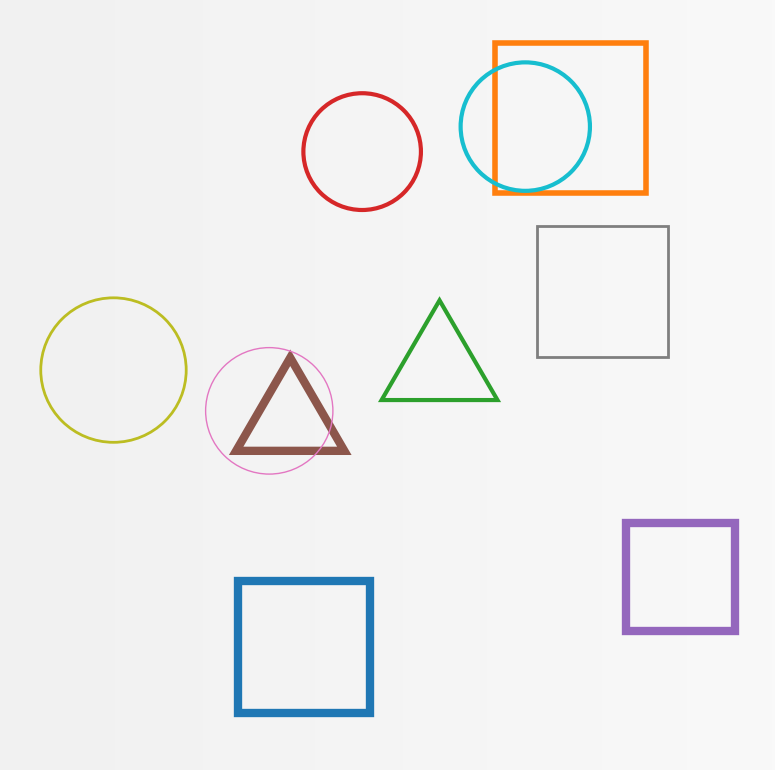[{"shape": "square", "thickness": 3, "radius": 0.43, "center": [0.392, 0.16]}, {"shape": "square", "thickness": 2, "radius": 0.49, "center": [0.736, 0.847]}, {"shape": "triangle", "thickness": 1.5, "radius": 0.43, "center": [0.567, 0.524]}, {"shape": "circle", "thickness": 1.5, "radius": 0.38, "center": [0.467, 0.803]}, {"shape": "square", "thickness": 3, "radius": 0.35, "center": [0.878, 0.25]}, {"shape": "triangle", "thickness": 3, "radius": 0.4, "center": [0.375, 0.455]}, {"shape": "circle", "thickness": 0.5, "radius": 0.41, "center": [0.347, 0.466]}, {"shape": "square", "thickness": 1, "radius": 0.42, "center": [0.777, 0.621]}, {"shape": "circle", "thickness": 1, "radius": 0.47, "center": [0.146, 0.519]}, {"shape": "circle", "thickness": 1.5, "radius": 0.42, "center": [0.678, 0.836]}]